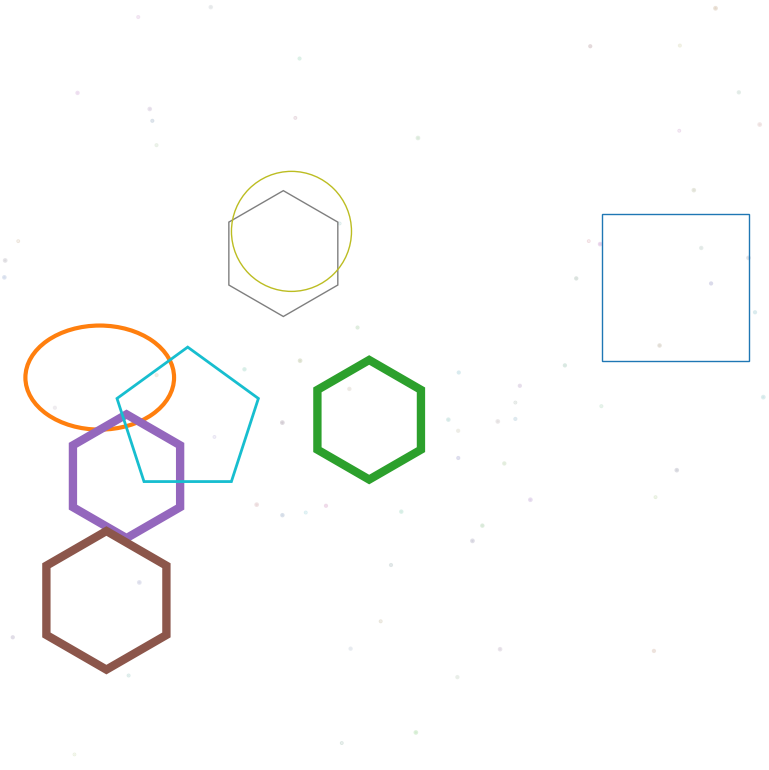[{"shape": "square", "thickness": 0.5, "radius": 0.48, "center": [0.878, 0.626]}, {"shape": "oval", "thickness": 1.5, "radius": 0.48, "center": [0.13, 0.51]}, {"shape": "hexagon", "thickness": 3, "radius": 0.39, "center": [0.479, 0.455]}, {"shape": "hexagon", "thickness": 3, "radius": 0.4, "center": [0.164, 0.382]}, {"shape": "hexagon", "thickness": 3, "radius": 0.45, "center": [0.138, 0.22]}, {"shape": "hexagon", "thickness": 0.5, "radius": 0.41, "center": [0.368, 0.671]}, {"shape": "circle", "thickness": 0.5, "radius": 0.39, "center": [0.379, 0.7]}, {"shape": "pentagon", "thickness": 1, "radius": 0.48, "center": [0.244, 0.453]}]